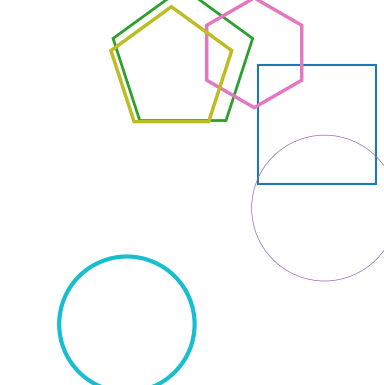[{"shape": "square", "thickness": 1.5, "radius": 0.77, "center": [0.824, 0.676]}, {"shape": "pentagon", "thickness": 2, "radius": 0.95, "center": [0.475, 0.841]}, {"shape": "circle", "thickness": 0.5, "radius": 0.95, "center": [0.843, 0.46]}, {"shape": "hexagon", "thickness": 2.5, "radius": 0.71, "center": [0.66, 0.863]}, {"shape": "pentagon", "thickness": 2.5, "radius": 0.82, "center": [0.445, 0.818]}, {"shape": "circle", "thickness": 3, "radius": 0.88, "center": [0.33, 0.158]}]